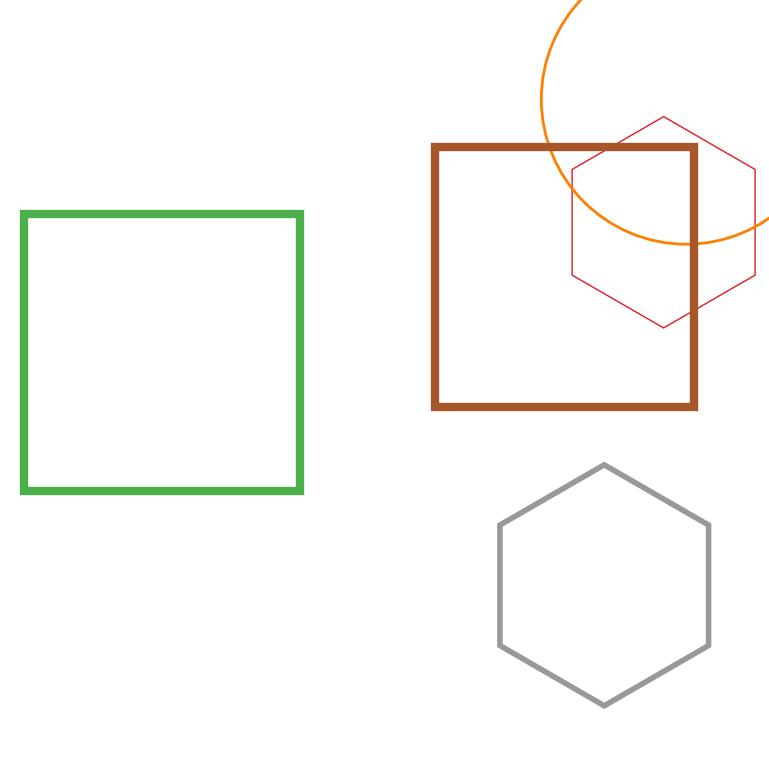[{"shape": "hexagon", "thickness": 0.5, "radius": 0.69, "center": [0.862, 0.711]}, {"shape": "square", "thickness": 3, "radius": 0.9, "center": [0.21, 0.542]}, {"shape": "circle", "thickness": 1, "radius": 0.94, "center": [0.891, 0.871]}, {"shape": "square", "thickness": 3, "radius": 0.84, "center": [0.734, 0.64]}, {"shape": "hexagon", "thickness": 2, "radius": 0.78, "center": [0.785, 0.24]}]